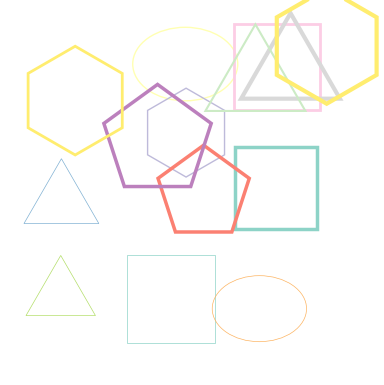[{"shape": "square", "thickness": 0.5, "radius": 0.57, "center": [0.444, 0.223]}, {"shape": "square", "thickness": 2.5, "radius": 0.53, "center": [0.716, 0.512]}, {"shape": "oval", "thickness": 1, "radius": 0.68, "center": [0.481, 0.834]}, {"shape": "hexagon", "thickness": 1, "radius": 0.58, "center": [0.483, 0.656]}, {"shape": "pentagon", "thickness": 2.5, "radius": 0.62, "center": [0.529, 0.498]}, {"shape": "triangle", "thickness": 0.5, "radius": 0.56, "center": [0.16, 0.475]}, {"shape": "oval", "thickness": 0.5, "radius": 0.61, "center": [0.674, 0.198]}, {"shape": "triangle", "thickness": 0.5, "radius": 0.52, "center": [0.158, 0.232]}, {"shape": "square", "thickness": 2, "radius": 0.56, "center": [0.719, 0.826]}, {"shape": "triangle", "thickness": 3, "radius": 0.74, "center": [0.755, 0.818]}, {"shape": "pentagon", "thickness": 2.5, "radius": 0.73, "center": [0.409, 0.634]}, {"shape": "triangle", "thickness": 1.5, "radius": 0.75, "center": [0.663, 0.787]}, {"shape": "hexagon", "thickness": 2, "radius": 0.71, "center": [0.195, 0.739]}, {"shape": "hexagon", "thickness": 3, "radius": 0.75, "center": [0.849, 0.88]}]